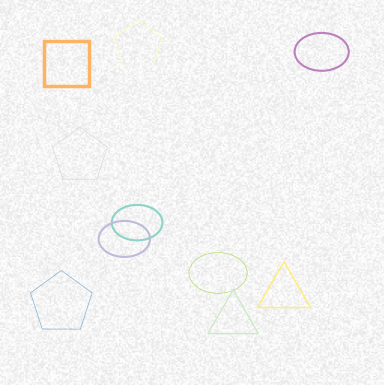[{"shape": "oval", "thickness": 1.5, "radius": 0.33, "center": [0.356, 0.422]}, {"shape": "pentagon", "thickness": 0.5, "radius": 0.33, "center": [0.359, 0.882]}, {"shape": "oval", "thickness": 1.5, "radius": 0.33, "center": [0.323, 0.379]}, {"shape": "pentagon", "thickness": 0.5, "radius": 0.42, "center": [0.159, 0.213]}, {"shape": "square", "thickness": 2.5, "radius": 0.29, "center": [0.173, 0.835]}, {"shape": "oval", "thickness": 0.5, "radius": 0.38, "center": [0.566, 0.291]}, {"shape": "pentagon", "thickness": 0.5, "radius": 0.37, "center": [0.208, 0.595]}, {"shape": "oval", "thickness": 1.5, "radius": 0.35, "center": [0.836, 0.865]}, {"shape": "triangle", "thickness": 1, "radius": 0.38, "center": [0.605, 0.172]}, {"shape": "triangle", "thickness": 1, "radius": 0.4, "center": [0.738, 0.241]}]